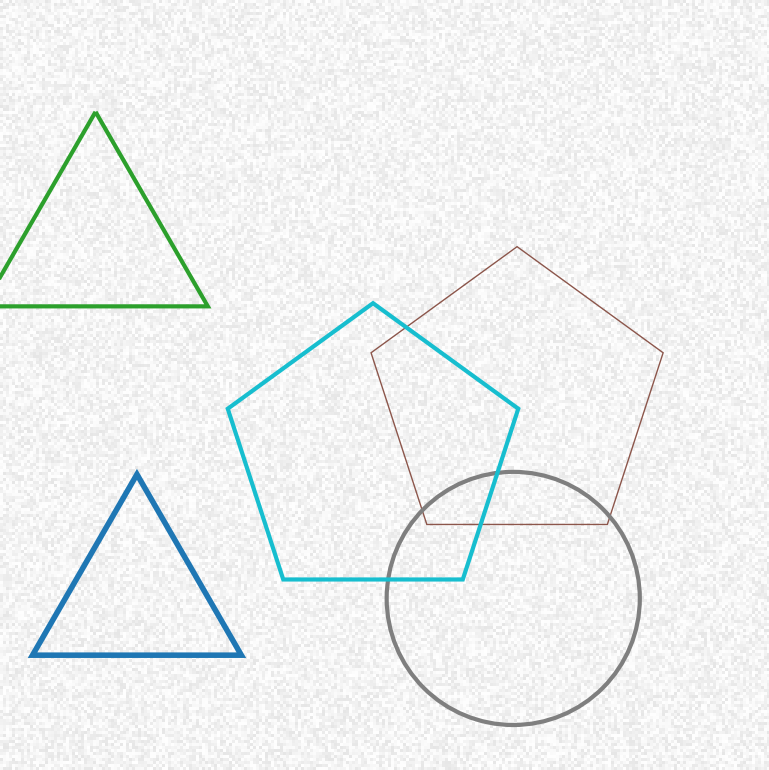[{"shape": "triangle", "thickness": 2, "radius": 0.78, "center": [0.178, 0.227]}, {"shape": "triangle", "thickness": 1.5, "radius": 0.84, "center": [0.124, 0.686]}, {"shape": "pentagon", "thickness": 0.5, "radius": 1.0, "center": [0.672, 0.48]}, {"shape": "circle", "thickness": 1.5, "radius": 0.82, "center": [0.667, 0.223]}, {"shape": "pentagon", "thickness": 1.5, "radius": 0.99, "center": [0.484, 0.408]}]